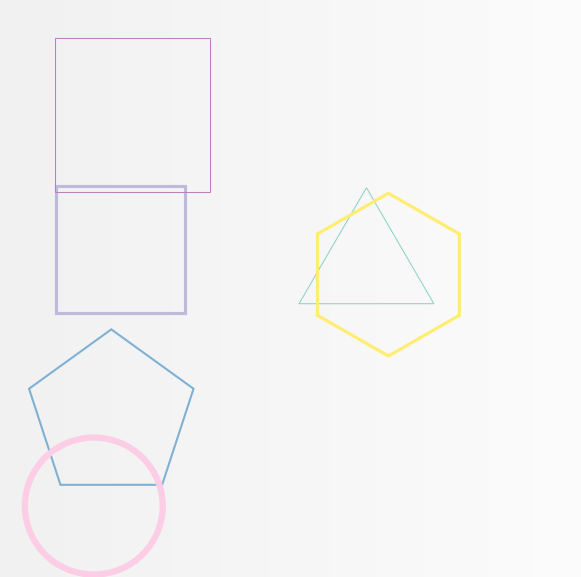[{"shape": "triangle", "thickness": 0.5, "radius": 0.67, "center": [0.63, 0.54]}, {"shape": "square", "thickness": 1.5, "radius": 0.55, "center": [0.208, 0.567]}, {"shape": "pentagon", "thickness": 1, "radius": 0.74, "center": [0.191, 0.28]}, {"shape": "circle", "thickness": 3, "radius": 0.59, "center": [0.161, 0.123]}, {"shape": "square", "thickness": 0.5, "radius": 0.67, "center": [0.227, 0.801]}, {"shape": "hexagon", "thickness": 1.5, "radius": 0.7, "center": [0.668, 0.524]}]